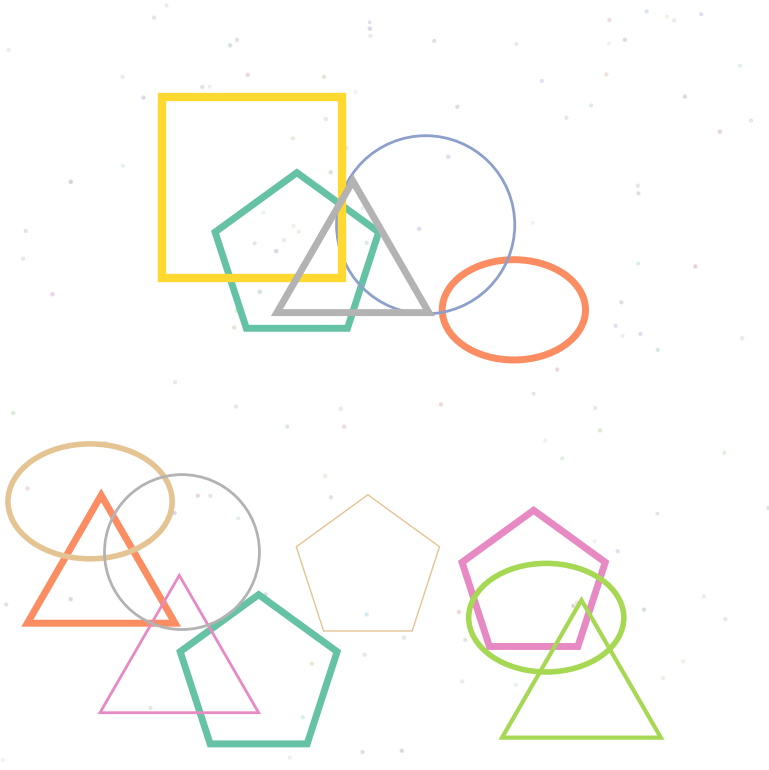[{"shape": "pentagon", "thickness": 2.5, "radius": 0.54, "center": [0.336, 0.121]}, {"shape": "pentagon", "thickness": 2.5, "radius": 0.56, "center": [0.386, 0.664]}, {"shape": "triangle", "thickness": 2.5, "radius": 0.55, "center": [0.131, 0.246]}, {"shape": "oval", "thickness": 2.5, "radius": 0.47, "center": [0.667, 0.598]}, {"shape": "circle", "thickness": 1, "radius": 0.58, "center": [0.553, 0.708]}, {"shape": "triangle", "thickness": 1, "radius": 0.59, "center": [0.233, 0.134]}, {"shape": "pentagon", "thickness": 2.5, "radius": 0.49, "center": [0.693, 0.24]}, {"shape": "oval", "thickness": 2, "radius": 0.5, "center": [0.709, 0.198]}, {"shape": "triangle", "thickness": 1.5, "radius": 0.6, "center": [0.755, 0.102]}, {"shape": "square", "thickness": 3, "radius": 0.59, "center": [0.327, 0.757]}, {"shape": "oval", "thickness": 2, "radius": 0.53, "center": [0.117, 0.349]}, {"shape": "pentagon", "thickness": 0.5, "radius": 0.49, "center": [0.478, 0.26]}, {"shape": "circle", "thickness": 1, "radius": 0.5, "center": [0.236, 0.283]}, {"shape": "triangle", "thickness": 2.5, "radius": 0.57, "center": [0.458, 0.651]}]